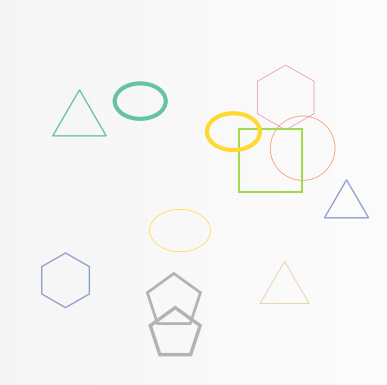[{"shape": "triangle", "thickness": 1, "radius": 0.4, "center": [0.205, 0.687]}, {"shape": "oval", "thickness": 3, "radius": 0.33, "center": [0.362, 0.737]}, {"shape": "circle", "thickness": 0.5, "radius": 0.42, "center": [0.781, 0.615]}, {"shape": "triangle", "thickness": 1, "radius": 0.33, "center": [0.894, 0.467]}, {"shape": "hexagon", "thickness": 1, "radius": 0.35, "center": [0.169, 0.272]}, {"shape": "hexagon", "thickness": 0.5, "radius": 0.42, "center": [0.737, 0.747]}, {"shape": "square", "thickness": 1.5, "radius": 0.41, "center": [0.698, 0.583]}, {"shape": "oval", "thickness": 0.5, "radius": 0.39, "center": [0.465, 0.401]}, {"shape": "oval", "thickness": 3, "radius": 0.34, "center": [0.602, 0.658]}, {"shape": "triangle", "thickness": 0.5, "radius": 0.37, "center": [0.734, 0.248]}, {"shape": "pentagon", "thickness": 2, "radius": 0.36, "center": [0.449, 0.218]}, {"shape": "pentagon", "thickness": 2.5, "radius": 0.34, "center": [0.452, 0.133]}]